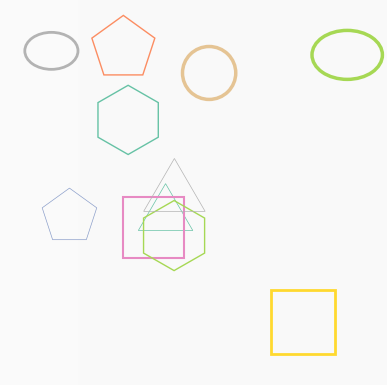[{"shape": "hexagon", "thickness": 1, "radius": 0.45, "center": [0.331, 0.689]}, {"shape": "triangle", "thickness": 0.5, "radius": 0.41, "center": [0.427, 0.442]}, {"shape": "pentagon", "thickness": 1, "radius": 0.43, "center": [0.318, 0.875]}, {"shape": "pentagon", "thickness": 0.5, "radius": 0.37, "center": [0.179, 0.437]}, {"shape": "square", "thickness": 1.5, "radius": 0.39, "center": [0.396, 0.409]}, {"shape": "hexagon", "thickness": 1, "radius": 0.45, "center": [0.449, 0.388]}, {"shape": "oval", "thickness": 2.5, "radius": 0.45, "center": [0.896, 0.857]}, {"shape": "square", "thickness": 2, "radius": 0.41, "center": [0.783, 0.163]}, {"shape": "circle", "thickness": 2.5, "radius": 0.34, "center": [0.54, 0.81]}, {"shape": "oval", "thickness": 2, "radius": 0.34, "center": [0.133, 0.868]}, {"shape": "triangle", "thickness": 0.5, "radius": 0.46, "center": [0.45, 0.497]}]